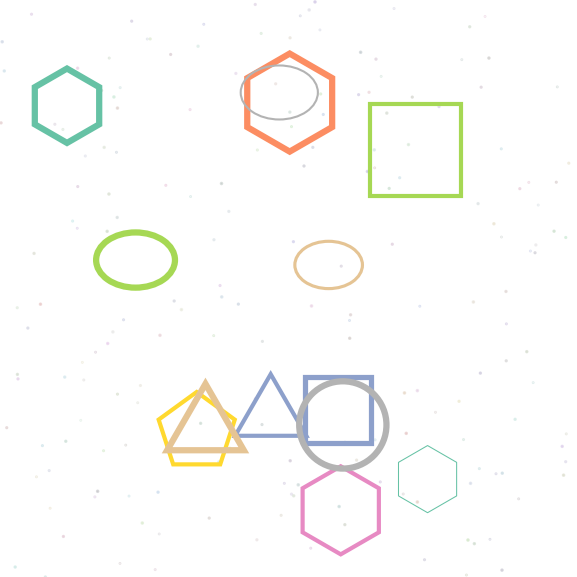[{"shape": "hexagon", "thickness": 0.5, "radius": 0.29, "center": [0.74, 0.169]}, {"shape": "hexagon", "thickness": 3, "radius": 0.32, "center": [0.116, 0.816]}, {"shape": "hexagon", "thickness": 3, "radius": 0.42, "center": [0.502, 0.821]}, {"shape": "triangle", "thickness": 2, "radius": 0.36, "center": [0.469, 0.28]}, {"shape": "square", "thickness": 2.5, "radius": 0.29, "center": [0.585, 0.289]}, {"shape": "hexagon", "thickness": 2, "radius": 0.38, "center": [0.59, 0.115]}, {"shape": "oval", "thickness": 3, "radius": 0.34, "center": [0.235, 0.549]}, {"shape": "square", "thickness": 2, "radius": 0.4, "center": [0.719, 0.739]}, {"shape": "pentagon", "thickness": 2, "radius": 0.35, "center": [0.341, 0.251]}, {"shape": "triangle", "thickness": 3, "radius": 0.38, "center": [0.356, 0.258]}, {"shape": "oval", "thickness": 1.5, "radius": 0.29, "center": [0.569, 0.54]}, {"shape": "oval", "thickness": 1, "radius": 0.33, "center": [0.484, 0.839]}, {"shape": "circle", "thickness": 3, "radius": 0.38, "center": [0.594, 0.263]}]